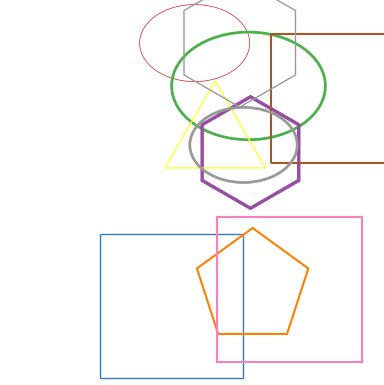[{"shape": "oval", "thickness": 0.5, "radius": 0.71, "center": [0.506, 0.888]}, {"shape": "square", "thickness": 1, "radius": 0.93, "center": [0.446, 0.205]}, {"shape": "oval", "thickness": 2, "radius": 1.0, "center": [0.645, 0.777]}, {"shape": "hexagon", "thickness": 2.5, "radius": 0.72, "center": [0.651, 0.604]}, {"shape": "pentagon", "thickness": 1.5, "radius": 0.76, "center": [0.656, 0.256]}, {"shape": "triangle", "thickness": 1, "radius": 0.75, "center": [0.559, 0.639]}, {"shape": "square", "thickness": 1.5, "radius": 0.84, "center": [0.873, 0.744]}, {"shape": "square", "thickness": 1.5, "radius": 0.94, "center": [0.752, 0.248]}, {"shape": "oval", "thickness": 2, "radius": 0.7, "center": [0.633, 0.624]}, {"shape": "hexagon", "thickness": 1, "radius": 0.84, "center": [0.623, 0.889]}]